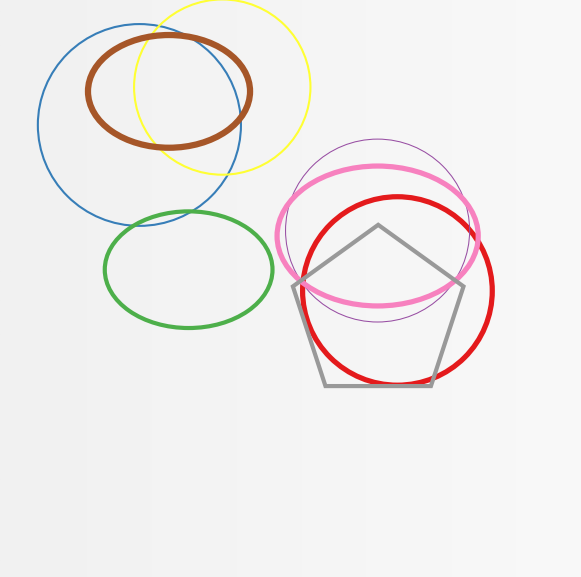[{"shape": "circle", "thickness": 2.5, "radius": 0.82, "center": [0.684, 0.495]}, {"shape": "circle", "thickness": 1, "radius": 0.87, "center": [0.24, 0.783]}, {"shape": "oval", "thickness": 2, "radius": 0.72, "center": [0.325, 0.532]}, {"shape": "circle", "thickness": 0.5, "radius": 0.79, "center": [0.65, 0.6]}, {"shape": "circle", "thickness": 1, "radius": 0.76, "center": [0.382, 0.848]}, {"shape": "oval", "thickness": 3, "radius": 0.7, "center": [0.291, 0.841]}, {"shape": "oval", "thickness": 2.5, "radius": 0.87, "center": [0.65, 0.59]}, {"shape": "pentagon", "thickness": 2, "radius": 0.77, "center": [0.651, 0.455]}]